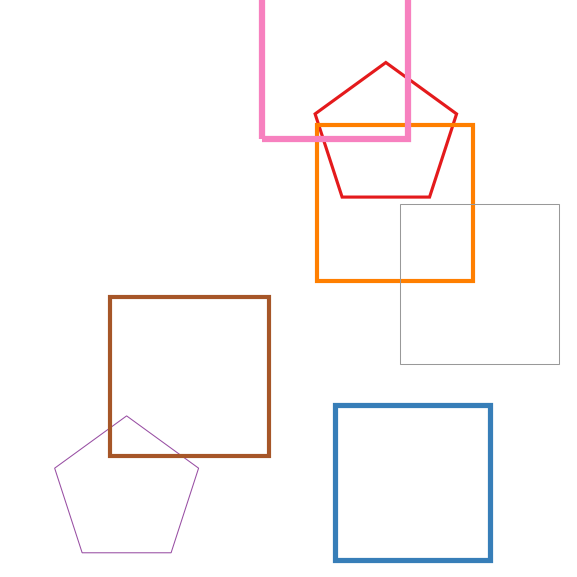[{"shape": "pentagon", "thickness": 1.5, "radius": 0.64, "center": [0.668, 0.762]}, {"shape": "square", "thickness": 2.5, "radius": 0.67, "center": [0.714, 0.163]}, {"shape": "pentagon", "thickness": 0.5, "radius": 0.66, "center": [0.219, 0.148]}, {"shape": "square", "thickness": 2, "radius": 0.67, "center": [0.684, 0.648]}, {"shape": "square", "thickness": 2, "radius": 0.69, "center": [0.329, 0.347]}, {"shape": "square", "thickness": 3, "radius": 0.63, "center": [0.579, 0.885]}, {"shape": "square", "thickness": 0.5, "radius": 0.69, "center": [0.83, 0.508]}]